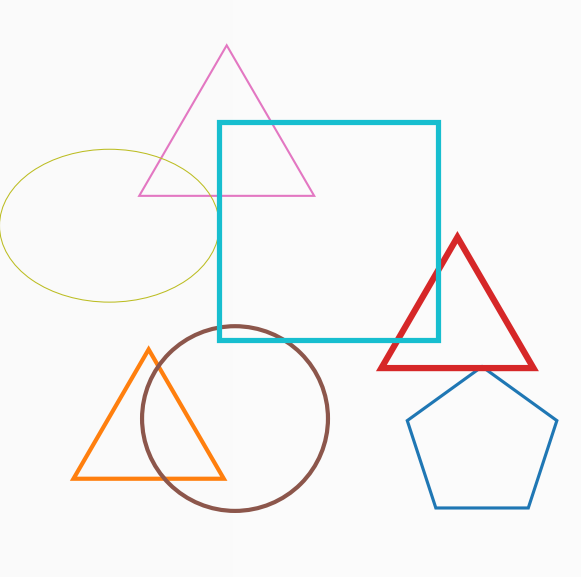[{"shape": "pentagon", "thickness": 1.5, "radius": 0.68, "center": [0.829, 0.229]}, {"shape": "triangle", "thickness": 2, "radius": 0.75, "center": [0.256, 0.245]}, {"shape": "triangle", "thickness": 3, "radius": 0.76, "center": [0.787, 0.437]}, {"shape": "circle", "thickness": 2, "radius": 0.8, "center": [0.404, 0.274]}, {"shape": "triangle", "thickness": 1, "radius": 0.87, "center": [0.39, 0.747]}, {"shape": "oval", "thickness": 0.5, "radius": 0.95, "center": [0.188, 0.608]}, {"shape": "square", "thickness": 2.5, "radius": 0.94, "center": [0.565, 0.599]}]